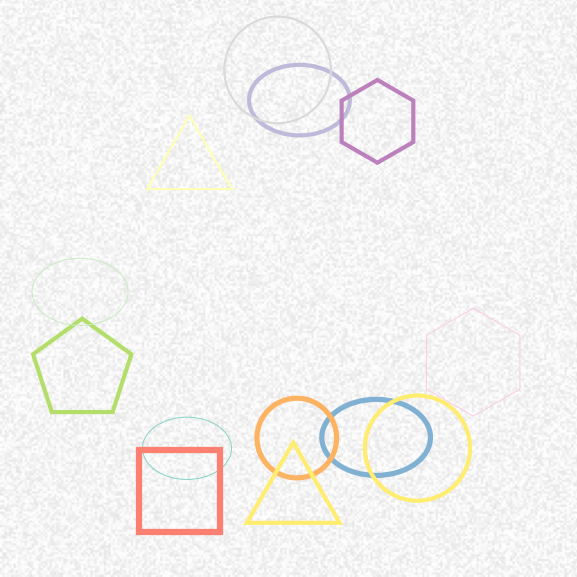[{"shape": "oval", "thickness": 0.5, "radius": 0.39, "center": [0.324, 0.223]}, {"shape": "triangle", "thickness": 1, "radius": 0.42, "center": [0.328, 0.714]}, {"shape": "oval", "thickness": 2, "radius": 0.44, "center": [0.519, 0.826]}, {"shape": "square", "thickness": 3, "radius": 0.35, "center": [0.311, 0.149]}, {"shape": "oval", "thickness": 2.5, "radius": 0.47, "center": [0.651, 0.242]}, {"shape": "circle", "thickness": 2.5, "radius": 0.34, "center": [0.514, 0.241]}, {"shape": "pentagon", "thickness": 2, "radius": 0.45, "center": [0.142, 0.358]}, {"shape": "hexagon", "thickness": 0.5, "radius": 0.47, "center": [0.819, 0.372]}, {"shape": "circle", "thickness": 1, "radius": 0.46, "center": [0.481, 0.878]}, {"shape": "hexagon", "thickness": 2, "radius": 0.36, "center": [0.654, 0.789]}, {"shape": "oval", "thickness": 0.5, "radius": 0.42, "center": [0.139, 0.494]}, {"shape": "triangle", "thickness": 2, "radius": 0.46, "center": [0.508, 0.14]}, {"shape": "circle", "thickness": 2, "radius": 0.46, "center": [0.723, 0.223]}]